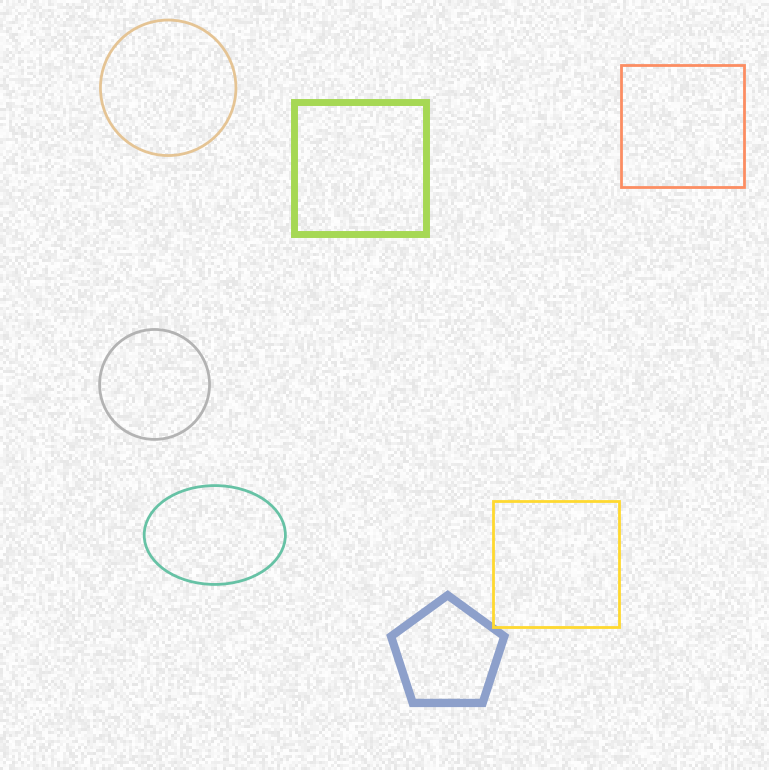[{"shape": "oval", "thickness": 1, "radius": 0.46, "center": [0.279, 0.305]}, {"shape": "square", "thickness": 1, "radius": 0.4, "center": [0.886, 0.837]}, {"shape": "pentagon", "thickness": 3, "radius": 0.39, "center": [0.581, 0.15]}, {"shape": "square", "thickness": 2.5, "radius": 0.43, "center": [0.468, 0.782]}, {"shape": "square", "thickness": 1, "radius": 0.41, "center": [0.722, 0.267]}, {"shape": "circle", "thickness": 1, "radius": 0.44, "center": [0.218, 0.886]}, {"shape": "circle", "thickness": 1, "radius": 0.36, "center": [0.201, 0.501]}]